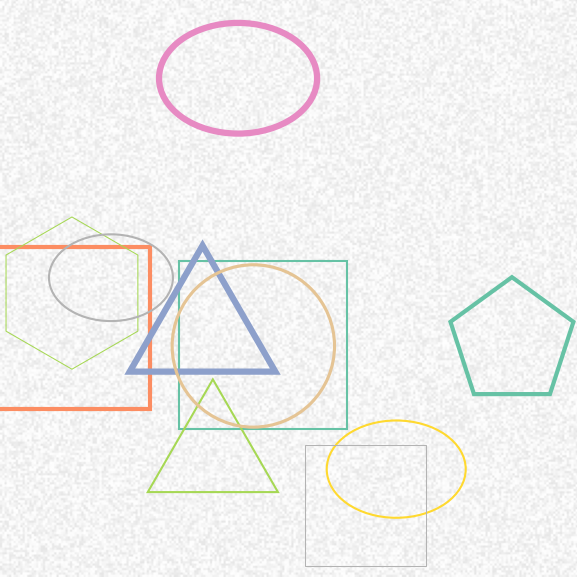[{"shape": "pentagon", "thickness": 2, "radius": 0.56, "center": [0.886, 0.407]}, {"shape": "square", "thickness": 1, "radius": 0.73, "center": [0.455, 0.403]}, {"shape": "square", "thickness": 2, "radius": 0.7, "center": [0.119, 0.431]}, {"shape": "triangle", "thickness": 3, "radius": 0.73, "center": [0.351, 0.428]}, {"shape": "oval", "thickness": 3, "radius": 0.68, "center": [0.412, 0.864]}, {"shape": "hexagon", "thickness": 0.5, "radius": 0.66, "center": [0.125, 0.492]}, {"shape": "triangle", "thickness": 1, "radius": 0.65, "center": [0.369, 0.212]}, {"shape": "oval", "thickness": 1, "radius": 0.6, "center": [0.686, 0.187]}, {"shape": "circle", "thickness": 1.5, "radius": 0.7, "center": [0.439, 0.4]}, {"shape": "oval", "thickness": 1, "radius": 0.54, "center": [0.192, 0.518]}, {"shape": "square", "thickness": 0.5, "radius": 0.52, "center": [0.634, 0.124]}]